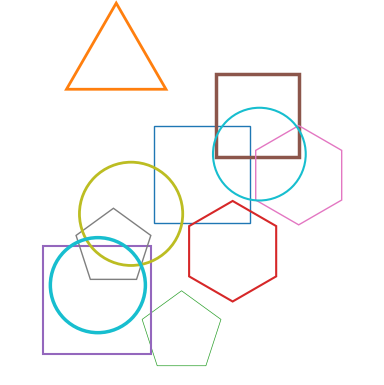[{"shape": "square", "thickness": 1, "radius": 0.63, "center": [0.525, 0.546]}, {"shape": "triangle", "thickness": 2, "radius": 0.75, "center": [0.302, 0.843]}, {"shape": "pentagon", "thickness": 0.5, "radius": 0.54, "center": [0.472, 0.137]}, {"shape": "hexagon", "thickness": 1.5, "radius": 0.65, "center": [0.604, 0.347]}, {"shape": "square", "thickness": 1.5, "radius": 0.7, "center": [0.251, 0.221]}, {"shape": "square", "thickness": 2.5, "radius": 0.54, "center": [0.669, 0.699]}, {"shape": "hexagon", "thickness": 1, "radius": 0.64, "center": [0.776, 0.545]}, {"shape": "pentagon", "thickness": 1, "radius": 0.51, "center": [0.295, 0.357]}, {"shape": "circle", "thickness": 2, "radius": 0.67, "center": [0.34, 0.445]}, {"shape": "circle", "thickness": 1.5, "radius": 0.6, "center": [0.674, 0.6]}, {"shape": "circle", "thickness": 2.5, "radius": 0.62, "center": [0.254, 0.259]}]